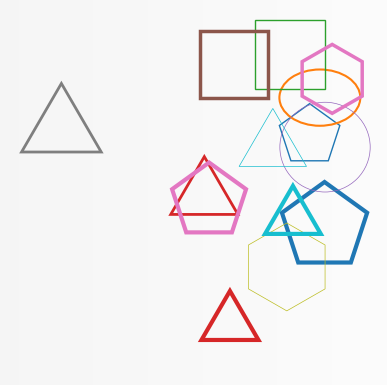[{"shape": "pentagon", "thickness": 3, "radius": 0.58, "center": [0.838, 0.412]}, {"shape": "pentagon", "thickness": 1, "radius": 0.41, "center": [0.799, 0.649]}, {"shape": "oval", "thickness": 1.5, "radius": 0.52, "center": [0.825, 0.746]}, {"shape": "square", "thickness": 1, "radius": 0.45, "center": [0.748, 0.858]}, {"shape": "triangle", "thickness": 2, "radius": 0.5, "center": [0.527, 0.493]}, {"shape": "triangle", "thickness": 3, "radius": 0.42, "center": [0.593, 0.159]}, {"shape": "circle", "thickness": 0.5, "radius": 0.58, "center": [0.839, 0.618]}, {"shape": "square", "thickness": 2.5, "radius": 0.44, "center": [0.604, 0.834]}, {"shape": "pentagon", "thickness": 3, "radius": 0.5, "center": [0.54, 0.478]}, {"shape": "hexagon", "thickness": 2.5, "radius": 0.45, "center": [0.857, 0.795]}, {"shape": "triangle", "thickness": 2, "radius": 0.59, "center": [0.158, 0.665]}, {"shape": "hexagon", "thickness": 0.5, "radius": 0.57, "center": [0.74, 0.307]}, {"shape": "triangle", "thickness": 0.5, "radius": 0.5, "center": [0.704, 0.618]}, {"shape": "triangle", "thickness": 3, "radius": 0.42, "center": [0.756, 0.434]}]